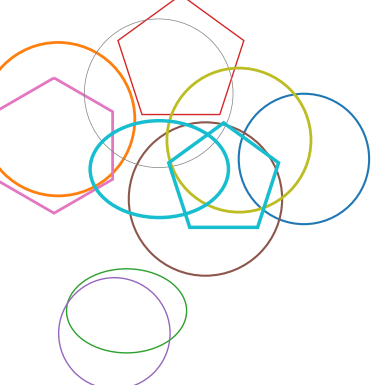[{"shape": "circle", "thickness": 1.5, "radius": 0.85, "center": [0.789, 0.587]}, {"shape": "circle", "thickness": 2, "radius": 1.0, "center": [0.151, 0.691]}, {"shape": "oval", "thickness": 1, "radius": 0.78, "center": [0.329, 0.193]}, {"shape": "pentagon", "thickness": 1, "radius": 0.86, "center": [0.47, 0.842]}, {"shape": "circle", "thickness": 1, "radius": 0.72, "center": [0.297, 0.134]}, {"shape": "circle", "thickness": 1.5, "radius": 1.0, "center": [0.534, 0.483]}, {"shape": "hexagon", "thickness": 2, "radius": 0.88, "center": [0.14, 0.622]}, {"shape": "circle", "thickness": 0.5, "radius": 0.97, "center": [0.412, 0.758]}, {"shape": "circle", "thickness": 2, "radius": 0.94, "center": [0.621, 0.636]}, {"shape": "pentagon", "thickness": 2.5, "radius": 0.75, "center": [0.581, 0.531]}, {"shape": "oval", "thickness": 2.5, "radius": 0.9, "center": [0.414, 0.561]}]